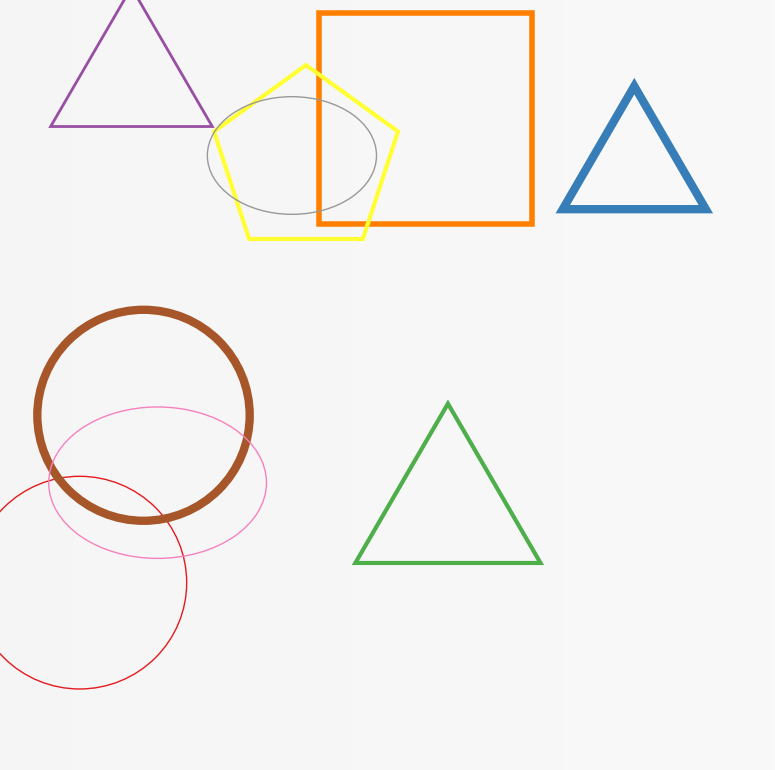[{"shape": "circle", "thickness": 0.5, "radius": 0.69, "center": [0.103, 0.243]}, {"shape": "triangle", "thickness": 3, "radius": 0.53, "center": [0.818, 0.782]}, {"shape": "triangle", "thickness": 1.5, "radius": 0.69, "center": [0.578, 0.338]}, {"shape": "triangle", "thickness": 1, "radius": 0.6, "center": [0.17, 0.896]}, {"shape": "square", "thickness": 2, "radius": 0.69, "center": [0.549, 0.846]}, {"shape": "pentagon", "thickness": 1.5, "radius": 0.62, "center": [0.395, 0.791]}, {"shape": "circle", "thickness": 3, "radius": 0.69, "center": [0.185, 0.461]}, {"shape": "oval", "thickness": 0.5, "radius": 0.7, "center": [0.203, 0.373]}, {"shape": "oval", "thickness": 0.5, "radius": 0.55, "center": [0.377, 0.798]}]